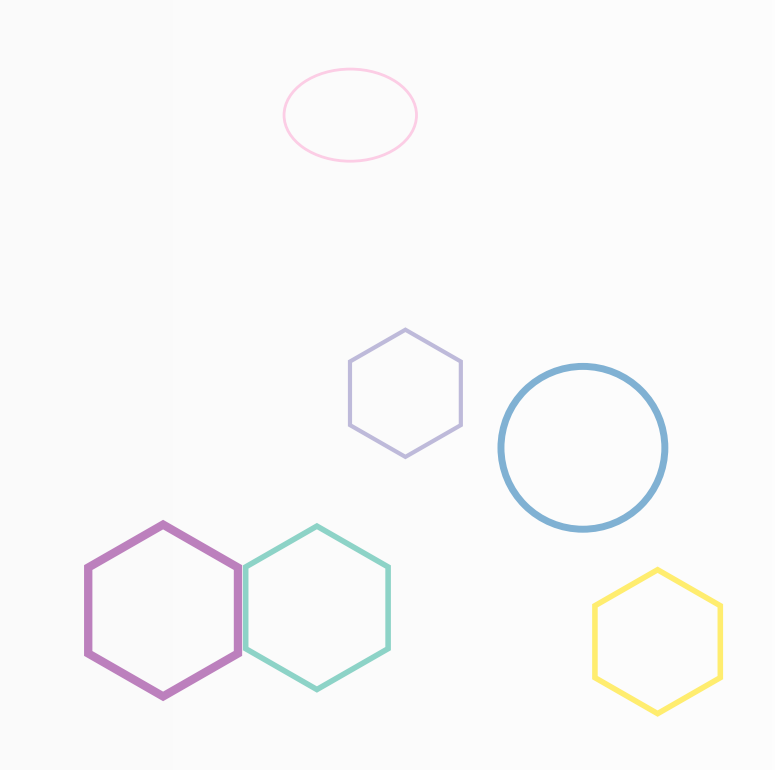[{"shape": "hexagon", "thickness": 2, "radius": 0.53, "center": [0.409, 0.211]}, {"shape": "hexagon", "thickness": 1.5, "radius": 0.41, "center": [0.523, 0.489]}, {"shape": "circle", "thickness": 2.5, "radius": 0.53, "center": [0.752, 0.418]}, {"shape": "oval", "thickness": 1, "radius": 0.43, "center": [0.452, 0.85]}, {"shape": "hexagon", "thickness": 3, "radius": 0.56, "center": [0.21, 0.207]}, {"shape": "hexagon", "thickness": 2, "radius": 0.47, "center": [0.849, 0.167]}]